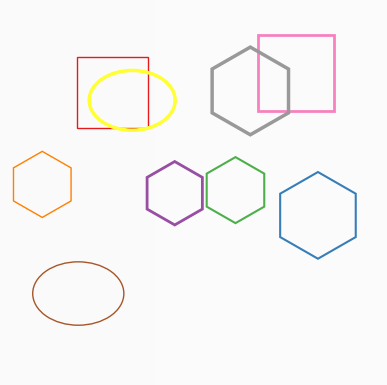[{"shape": "square", "thickness": 1, "radius": 0.46, "center": [0.291, 0.759]}, {"shape": "hexagon", "thickness": 1.5, "radius": 0.56, "center": [0.821, 0.441]}, {"shape": "hexagon", "thickness": 1.5, "radius": 0.43, "center": [0.608, 0.506]}, {"shape": "hexagon", "thickness": 2, "radius": 0.41, "center": [0.451, 0.498]}, {"shape": "hexagon", "thickness": 1, "radius": 0.43, "center": [0.109, 0.521]}, {"shape": "oval", "thickness": 2.5, "radius": 0.55, "center": [0.341, 0.739]}, {"shape": "oval", "thickness": 1, "radius": 0.59, "center": [0.202, 0.238]}, {"shape": "square", "thickness": 2, "radius": 0.49, "center": [0.763, 0.811]}, {"shape": "hexagon", "thickness": 2.5, "radius": 0.57, "center": [0.646, 0.764]}]